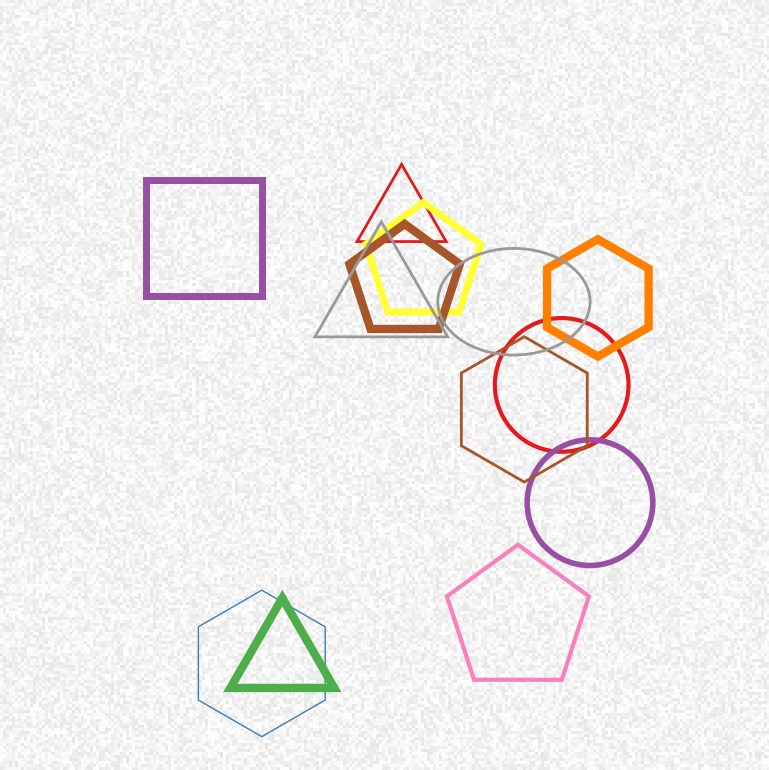[{"shape": "triangle", "thickness": 1, "radius": 0.33, "center": [0.522, 0.72]}, {"shape": "circle", "thickness": 1.5, "radius": 0.43, "center": [0.729, 0.5]}, {"shape": "hexagon", "thickness": 0.5, "radius": 0.48, "center": [0.34, 0.138]}, {"shape": "triangle", "thickness": 3, "radius": 0.39, "center": [0.367, 0.146]}, {"shape": "square", "thickness": 2.5, "radius": 0.38, "center": [0.265, 0.691]}, {"shape": "circle", "thickness": 2, "radius": 0.41, "center": [0.766, 0.347]}, {"shape": "hexagon", "thickness": 3, "radius": 0.38, "center": [0.776, 0.613]}, {"shape": "pentagon", "thickness": 2.5, "radius": 0.39, "center": [0.55, 0.658]}, {"shape": "hexagon", "thickness": 1, "radius": 0.47, "center": [0.681, 0.468]}, {"shape": "pentagon", "thickness": 3, "radius": 0.38, "center": [0.525, 0.634]}, {"shape": "pentagon", "thickness": 1.5, "radius": 0.48, "center": [0.673, 0.196]}, {"shape": "triangle", "thickness": 1, "radius": 0.5, "center": [0.495, 0.612]}, {"shape": "oval", "thickness": 1, "radius": 0.49, "center": [0.667, 0.608]}]